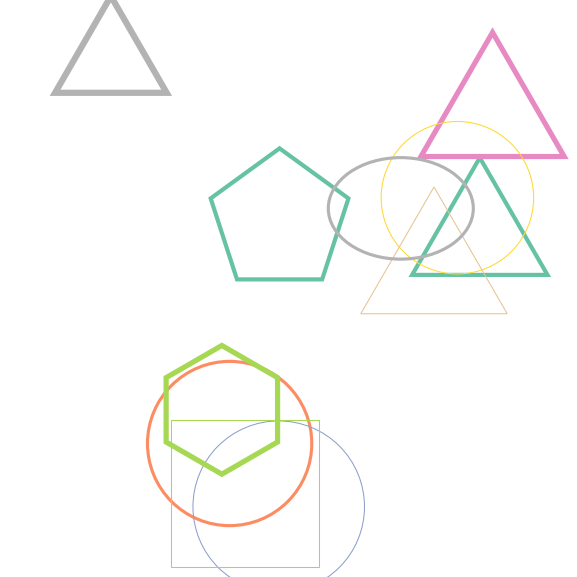[{"shape": "pentagon", "thickness": 2, "radius": 0.63, "center": [0.484, 0.617]}, {"shape": "triangle", "thickness": 2, "radius": 0.68, "center": [0.831, 0.591]}, {"shape": "circle", "thickness": 1.5, "radius": 0.71, "center": [0.398, 0.231]}, {"shape": "circle", "thickness": 0.5, "radius": 0.74, "center": [0.483, 0.122]}, {"shape": "triangle", "thickness": 2.5, "radius": 0.72, "center": [0.853, 0.8]}, {"shape": "hexagon", "thickness": 2.5, "radius": 0.56, "center": [0.384, 0.289]}, {"shape": "square", "thickness": 0.5, "radius": 0.64, "center": [0.424, 0.145]}, {"shape": "circle", "thickness": 0.5, "radius": 0.66, "center": [0.792, 0.657]}, {"shape": "triangle", "thickness": 0.5, "radius": 0.73, "center": [0.752, 0.529]}, {"shape": "oval", "thickness": 1.5, "radius": 0.63, "center": [0.694, 0.638]}, {"shape": "triangle", "thickness": 3, "radius": 0.56, "center": [0.192, 0.894]}]